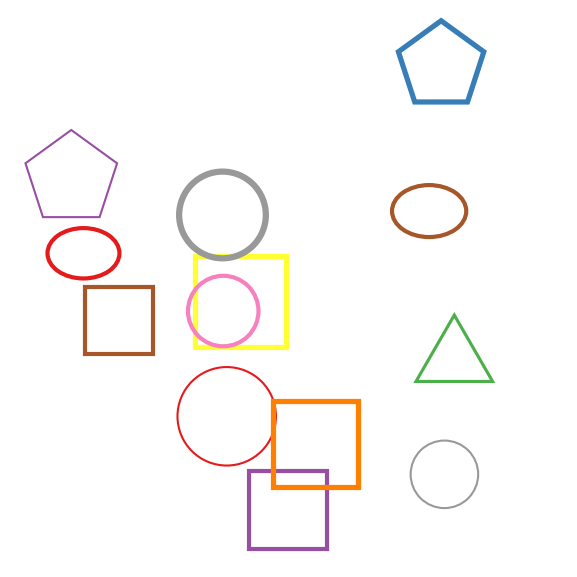[{"shape": "circle", "thickness": 1, "radius": 0.43, "center": [0.393, 0.278]}, {"shape": "oval", "thickness": 2, "radius": 0.31, "center": [0.145, 0.561]}, {"shape": "pentagon", "thickness": 2.5, "radius": 0.39, "center": [0.764, 0.885]}, {"shape": "triangle", "thickness": 1.5, "radius": 0.38, "center": [0.787, 0.377]}, {"shape": "square", "thickness": 2, "radius": 0.34, "center": [0.499, 0.116]}, {"shape": "pentagon", "thickness": 1, "radius": 0.42, "center": [0.123, 0.691]}, {"shape": "square", "thickness": 2.5, "radius": 0.37, "center": [0.547, 0.23]}, {"shape": "square", "thickness": 2.5, "radius": 0.39, "center": [0.417, 0.476]}, {"shape": "square", "thickness": 2, "radius": 0.29, "center": [0.206, 0.444]}, {"shape": "oval", "thickness": 2, "radius": 0.32, "center": [0.743, 0.634]}, {"shape": "circle", "thickness": 2, "radius": 0.31, "center": [0.387, 0.461]}, {"shape": "circle", "thickness": 1, "radius": 0.29, "center": [0.77, 0.178]}, {"shape": "circle", "thickness": 3, "radius": 0.38, "center": [0.385, 0.627]}]